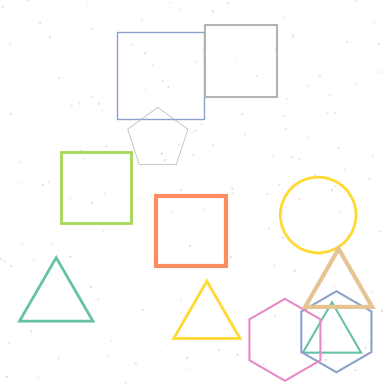[{"shape": "triangle", "thickness": 1.5, "radius": 0.44, "center": [0.862, 0.128]}, {"shape": "triangle", "thickness": 2, "radius": 0.55, "center": [0.146, 0.221]}, {"shape": "square", "thickness": 3, "radius": 0.46, "center": [0.496, 0.4]}, {"shape": "square", "thickness": 1, "radius": 0.57, "center": [0.416, 0.804]}, {"shape": "hexagon", "thickness": 1.5, "radius": 0.53, "center": [0.874, 0.138]}, {"shape": "hexagon", "thickness": 1.5, "radius": 0.53, "center": [0.74, 0.117]}, {"shape": "square", "thickness": 2, "radius": 0.46, "center": [0.25, 0.514]}, {"shape": "triangle", "thickness": 2, "radius": 0.5, "center": [0.537, 0.171]}, {"shape": "circle", "thickness": 2, "radius": 0.49, "center": [0.826, 0.442]}, {"shape": "triangle", "thickness": 3, "radius": 0.5, "center": [0.88, 0.253]}, {"shape": "square", "thickness": 1.5, "radius": 0.47, "center": [0.626, 0.841]}, {"shape": "pentagon", "thickness": 0.5, "radius": 0.41, "center": [0.41, 0.639]}]